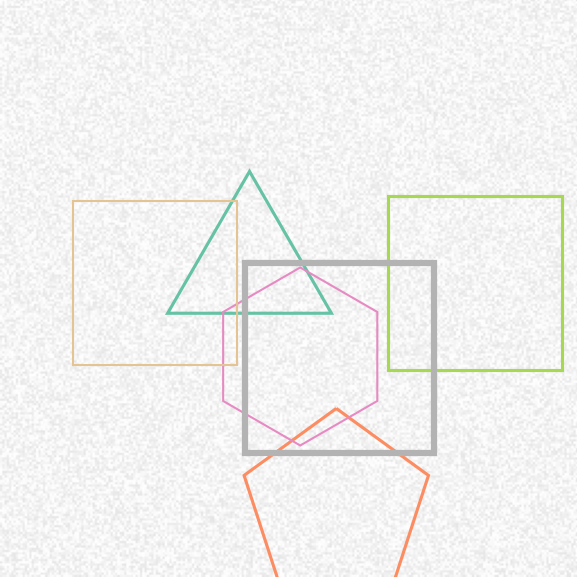[{"shape": "triangle", "thickness": 1.5, "radius": 0.82, "center": [0.432, 0.539]}, {"shape": "pentagon", "thickness": 1.5, "radius": 0.84, "center": [0.582, 0.124]}, {"shape": "hexagon", "thickness": 1, "radius": 0.77, "center": [0.52, 0.382]}, {"shape": "square", "thickness": 1.5, "radius": 0.75, "center": [0.823, 0.509]}, {"shape": "square", "thickness": 1, "radius": 0.71, "center": [0.268, 0.509]}, {"shape": "square", "thickness": 3, "radius": 0.82, "center": [0.588, 0.38]}]